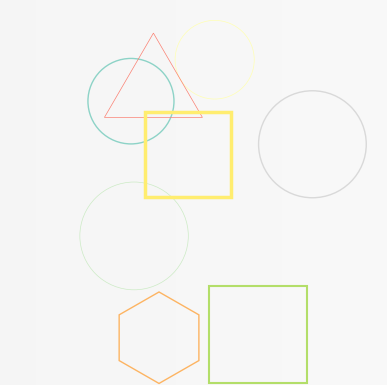[{"shape": "circle", "thickness": 1, "radius": 0.56, "center": [0.338, 0.737]}, {"shape": "circle", "thickness": 0.5, "radius": 0.51, "center": [0.554, 0.845]}, {"shape": "triangle", "thickness": 0.5, "radius": 0.73, "center": [0.396, 0.768]}, {"shape": "hexagon", "thickness": 1, "radius": 0.59, "center": [0.41, 0.123]}, {"shape": "square", "thickness": 1.5, "radius": 0.63, "center": [0.666, 0.132]}, {"shape": "circle", "thickness": 1, "radius": 0.69, "center": [0.806, 0.625]}, {"shape": "circle", "thickness": 0.5, "radius": 0.7, "center": [0.346, 0.387]}, {"shape": "square", "thickness": 2.5, "radius": 0.55, "center": [0.485, 0.599]}]